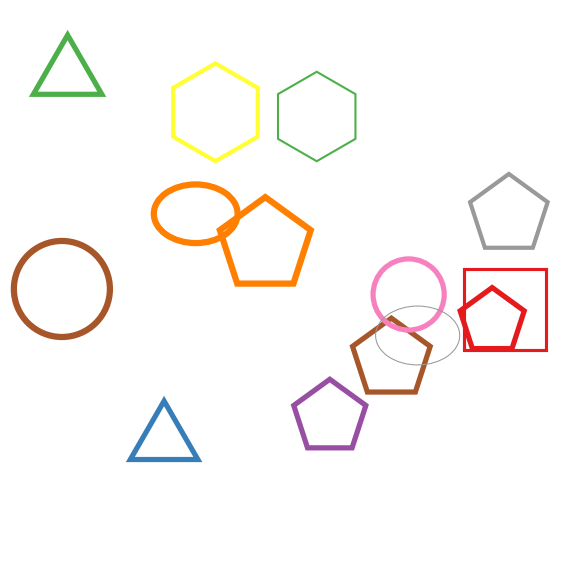[{"shape": "pentagon", "thickness": 2.5, "radius": 0.29, "center": [0.852, 0.443]}, {"shape": "square", "thickness": 1.5, "radius": 0.35, "center": [0.875, 0.463]}, {"shape": "triangle", "thickness": 2.5, "radius": 0.34, "center": [0.284, 0.237]}, {"shape": "triangle", "thickness": 2.5, "radius": 0.34, "center": [0.117, 0.87]}, {"shape": "hexagon", "thickness": 1, "radius": 0.39, "center": [0.548, 0.797]}, {"shape": "pentagon", "thickness": 2.5, "radius": 0.33, "center": [0.571, 0.277]}, {"shape": "pentagon", "thickness": 3, "radius": 0.41, "center": [0.459, 0.575]}, {"shape": "oval", "thickness": 3, "radius": 0.36, "center": [0.339, 0.629]}, {"shape": "hexagon", "thickness": 2, "radius": 0.42, "center": [0.373, 0.805]}, {"shape": "pentagon", "thickness": 2.5, "radius": 0.35, "center": [0.678, 0.377]}, {"shape": "circle", "thickness": 3, "radius": 0.42, "center": [0.107, 0.499]}, {"shape": "circle", "thickness": 2.5, "radius": 0.31, "center": [0.708, 0.489]}, {"shape": "oval", "thickness": 0.5, "radius": 0.36, "center": [0.723, 0.418]}, {"shape": "pentagon", "thickness": 2, "radius": 0.35, "center": [0.881, 0.627]}]